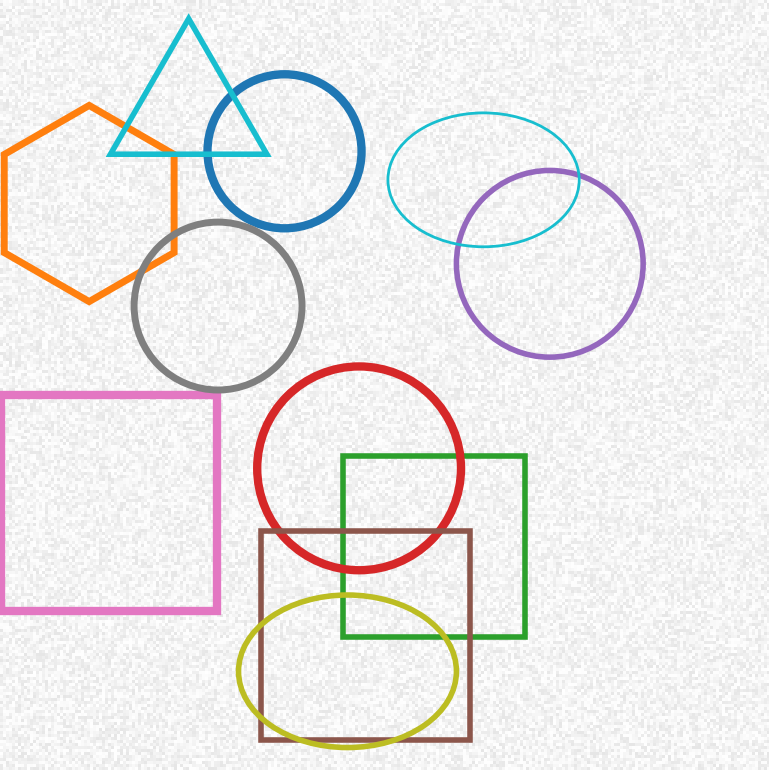[{"shape": "circle", "thickness": 3, "radius": 0.5, "center": [0.37, 0.804]}, {"shape": "hexagon", "thickness": 2.5, "radius": 0.64, "center": [0.116, 0.736]}, {"shape": "square", "thickness": 2, "radius": 0.59, "center": [0.564, 0.29]}, {"shape": "circle", "thickness": 3, "radius": 0.66, "center": [0.466, 0.392]}, {"shape": "circle", "thickness": 2, "radius": 0.61, "center": [0.714, 0.657]}, {"shape": "square", "thickness": 2, "radius": 0.68, "center": [0.474, 0.175]}, {"shape": "square", "thickness": 3, "radius": 0.7, "center": [0.141, 0.347]}, {"shape": "circle", "thickness": 2.5, "radius": 0.55, "center": [0.283, 0.603]}, {"shape": "oval", "thickness": 2, "radius": 0.71, "center": [0.451, 0.128]}, {"shape": "triangle", "thickness": 2, "radius": 0.59, "center": [0.245, 0.858]}, {"shape": "oval", "thickness": 1, "radius": 0.62, "center": [0.628, 0.766]}]